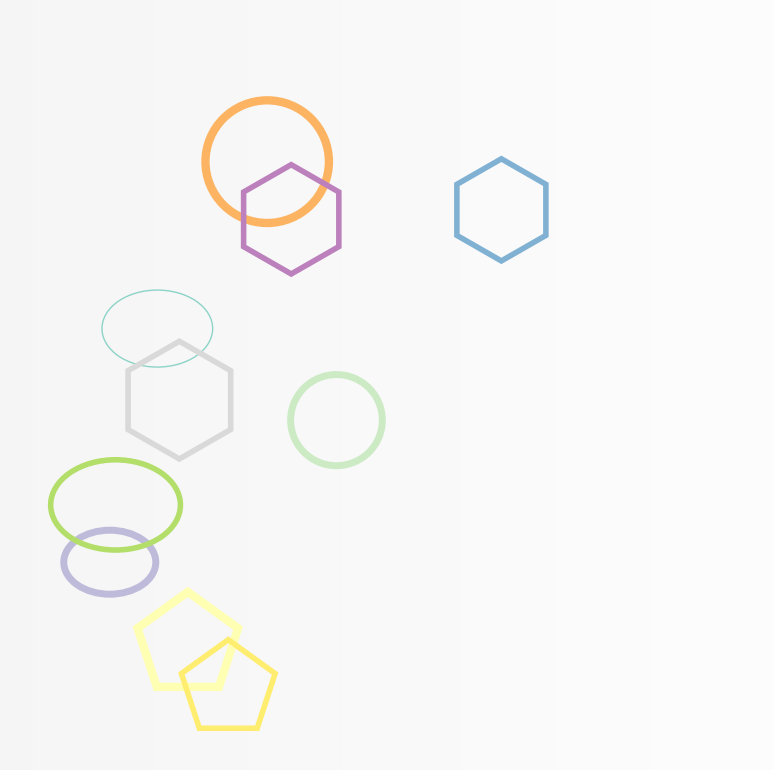[{"shape": "oval", "thickness": 0.5, "radius": 0.36, "center": [0.203, 0.573]}, {"shape": "pentagon", "thickness": 3, "radius": 0.34, "center": [0.242, 0.163]}, {"shape": "oval", "thickness": 2.5, "radius": 0.3, "center": [0.142, 0.27]}, {"shape": "hexagon", "thickness": 2, "radius": 0.33, "center": [0.647, 0.727]}, {"shape": "circle", "thickness": 3, "radius": 0.4, "center": [0.345, 0.79]}, {"shape": "oval", "thickness": 2, "radius": 0.42, "center": [0.149, 0.344]}, {"shape": "hexagon", "thickness": 2, "radius": 0.38, "center": [0.231, 0.48]}, {"shape": "hexagon", "thickness": 2, "radius": 0.35, "center": [0.376, 0.715]}, {"shape": "circle", "thickness": 2.5, "radius": 0.3, "center": [0.434, 0.454]}, {"shape": "pentagon", "thickness": 2, "radius": 0.32, "center": [0.295, 0.106]}]